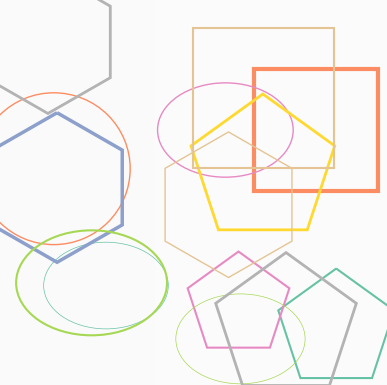[{"shape": "pentagon", "thickness": 1.5, "radius": 0.79, "center": [0.868, 0.145]}, {"shape": "oval", "thickness": 0.5, "radius": 0.8, "center": [0.274, 0.258]}, {"shape": "square", "thickness": 3, "radius": 0.8, "center": [0.816, 0.662]}, {"shape": "circle", "thickness": 1, "radius": 0.99, "center": [0.139, 0.562]}, {"shape": "hexagon", "thickness": 2.5, "radius": 0.97, "center": [0.147, 0.513]}, {"shape": "pentagon", "thickness": 1.5, "radius": 0.69, "center": [0.615, 0.209]}, {"shape": "oval", "thickness": 1, "radius": 0.88, "center": [0.582, 0.662]}, {"shape": "oval", "thickness": 1.5, "radius": 0.97, "center": [0.236, 0.265]}, {"shape": "oval", "thickness": 0.5, "radius": 0.83, "center": [0.621, 0.12]}, {"shape": "pentagon", "thickness": 2, "radius": 0.98, "center": [0.678, 0.561]}, {"shape": "square", "thickness": 1.5, "radius": 0.91, "center": [0.68, 0.746]}, {"shape": "hexagon", "thickness": 1, "radius": 0.95, "center": [0.59, 0.468]}, {"shape": "pentagon", "thickness": 2, "radius": 0.95, "center": [0.738, 0.153]}, {"shape": "hexagon", "thickness": 2, "radius": 0.93, "center": [0.124, 0.891]}]